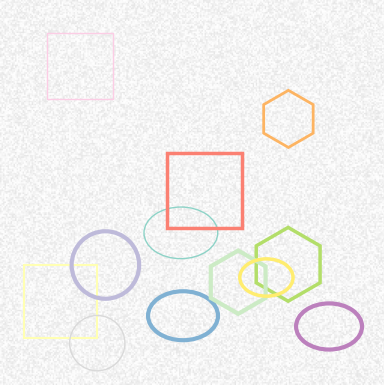[{"shape": "oval", "thickness": 1, "radius": 0.48, "center": [0.47, 0.395]}, {"shape": "square", "thickness": 1.5, "radius": 0.48, "center": [0.156, 0.218]}, {"shape": "circle", "thickness": 3, "radius": 0.44, "center": [0.274, 0.312]}, {"shape": "square", "thickness": 2.5, "radius": 0.49, "center": [0.53, 0.505]}, {"shape": "oval", "thickness": 3, "radius": 0.45, "center": [0.475, 0.18]}, {"shape": "hexagon", "thickness": 2, "radius": 0.37, "center": [0.749, 0.691]}, {"shape": "hexagon", "thickness": 2.5, "radius": 0.48, "center": [0.748, 0.313]}, {"shape": "square", "thickness": 1, "radius": 0.43, "center": [0.207, 0.829]}, {"shape": "circle", "thickness": 1, "radius": 0.36, "center": [0.253, 0.109]}, {"shape": "oval", "thickness": 3, "radius": 0.43, "center": [0.855, 0.152]}, {"shape": "hexagon", "thickness": 3, "radius": 0.41, "center": [0.619, 0.267]}, {"shape": "oval", "thickness": 2.5, "radius": 0.35, "center": [0.692, 0.279]}]